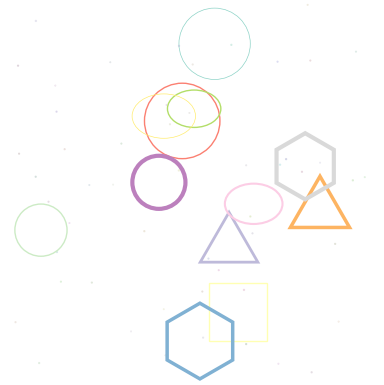[{"shape": "circle", "thickness": 0.5, "radius": 0.46, "center": [0.557, 0.886]}, {"shape": "square", "thickness": 1, "radius": 0.37, "center": [0.618, 0.19]}, {"shape": "triangle", "thickness": 2, "radius": 0.43, "center": [0.595, 0.362]}, {"shape": "circle", "thickness": 1, "radius": 0.49, "center": [0.473, 0.686]}, {"shape": "hexagon", "thickness": 2.5, "radius": 0.49, "center": [0.519, 0.114]}, {"shape": "triangle", "thickness": 2.5, "radius": 0.44, "center": [0.831, 0.454]}, {"shape": "oval", "thickness": 1, "radius": 0.35, "center": [0.504, 0.718]}, {"shape": "oval", "thickness": 1.5, "radius": 0.37, "center": [0.659, 0.471]}, {"shape": "hexagon", "thickness": 3, "radius": 0.43, "center": [0.793, 0.568]}, {"shape": "circle", "thickness": 3, "radius": 0.34, "center": [0.413, 0.526]}, {"shape": "circle", "thickness": 1, "radius": 0.34, "center": [0.106, 0.402]}, {"shape": "oval", "thickness": 0.5, "radius": 0.41, "center": [0.425, 0.698]}]